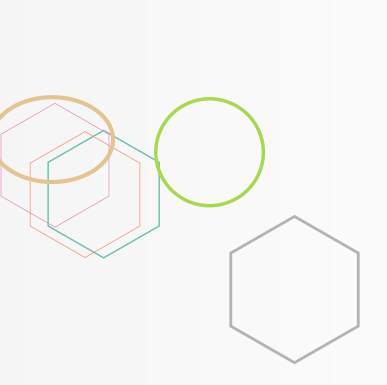[{"shape": "hexagon", "thickness": 1, "radius": 0.83, "center": [0.267, 0.496]}, {"shape": "hexagon", "thickness": 0.5, "radius": 0.82, "center": [0.219, 0.495]}, {"shape": "hexagon", "thickness": 0.5, "radius": 0.8, "center": [0.142, 0.571]}, {"shape": "circle", "thickness": 2.5, "radius": 0.69, "center": [0.541, 0.605]}, {"shape": "oval", "thickness": 3, "radius": 0.79, "center": [0.135, 0.637]}, {"shape": "hexagon", "thickness": 2, "radius": 0.95, "center": [0.76, 0.248]}]